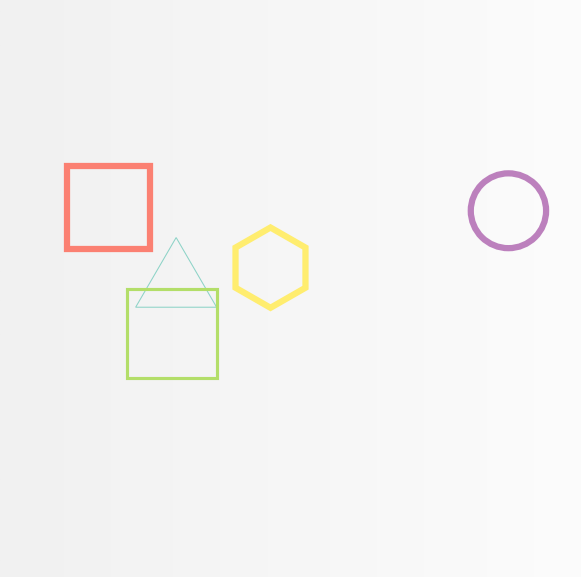[{"shape": "triangle", "thickness": 0.5, "radius": 0.4, "center": [0.303, 0.507]}, {"shape": "square", "thickness": 3, "radius": 0.36, "center": [0.187, 0.64]}, {"shape": "square", "thickness": 1.5, "radius": 0.39, "center": [0.296, 0.422]}, {"shape": "circle", "thickness": 3, "radius": 0.32, "center": [0.875, 0.634]}, {"shape": "hexagon", "thickness": 3, "radius": 0.35, "center": [0.465, 0.536]}]